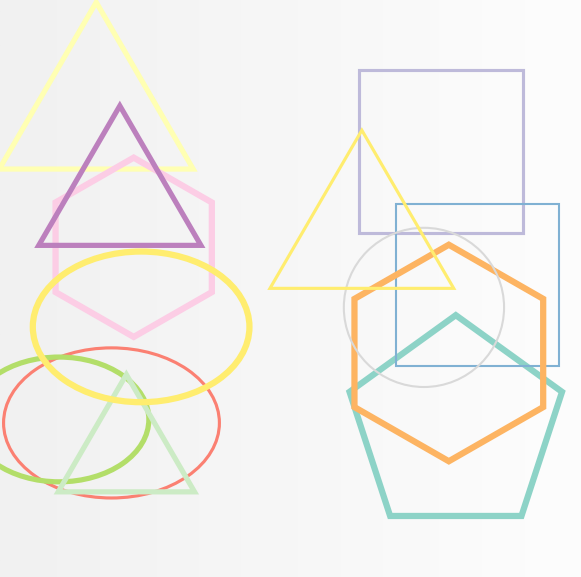[{"shape": "pentagon", "thickness": 3, "radius": 0.96, "center": [0.784, 0.261]}, {"shape": "triangle", "thickness": 2.5, "radius": 0.96, "center": [0.166, 0.803]}, {"shape": "square", "thickness": 1.5, "radius": 0.71, "center": [0.759, 0.737]}, {"shape": "oval", "thickness": 1.5, "radius": 0.93, "center": [0.192, 0.267]}, {"shape": "square", "thickness": 1, "radius": 0.7, "center": [0.821, 0.505]}, {"shape": "hexagon", "thickness": 3, "radius": 0.94, "center": [0.772, 0.388]}, {"shape": "oval", "thickness": 2.5, "radius": 0.77, "center": [0.102, 0.273]}, {"shape": "hexagon", "thickness": 3, "radius": 0.78, "center": [0.23, 0.571]}, {"shape": "circle", "thickness": 1, "radius": 0.69, "center": [0.729, 0.467]}, {"shape": "triangle", "thickness": 2.5, "radius": 0.81, "center": [0.206, 0.655]}, {"shape": "triangle", "thickness": 2.5, "radius": 0.68, "center": [0.217, 0.215]}, {"shape": "triangle", "thickness": 1.5, "radius": 0.91, "center": [0.623, 0.591]}, {"shape": "oval", "thickness": 3, "radius": 0.93, "center": [0.243, 0.433]}]